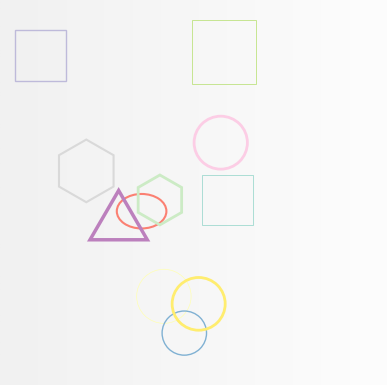[{"shape": "square", "thickness": 0.5, "radius": 0.32, "center": [0.587, 0.48]}, {"shape": "circle", "thickness": 0.5, "radius": 0.35, "center": [0.423, 0.23]}, {"shape": "square", "thickness": 1, "radius": 0.33, "center": [0.104, 0.856]}, {"shape": "oval", "thickness": 1.5, "radius": 0.32, "center": [0.365, 0.451]}, {"shape": "circle", "thickness": 1, "radius": 0.29, "center": [0.476, 0.135]}, {"shape": "square", "thickness": 0.5, "radius": 0.42, "center": [0.578, 0.865]}, {"shape": "circle", "thickness": 2, "radius": 0.34, "center": [0.57, 0.629]}, {"shape": "hexagon", "thickness": 1.5, "radius": 0.41, "center": [0.223, 0.556]}, {"shape": "triangle", "thickness": 2.5, "radius": 0.43, "center": [0.306, 0.42]}, {"shape": "hexagon", "thickness": 2, "radius": 0.32, "center": [0.413, 0.481]}, {"shape": "circle", "thickness": 2, "radius": 0.34, "center": [0.513, 0.211]}]